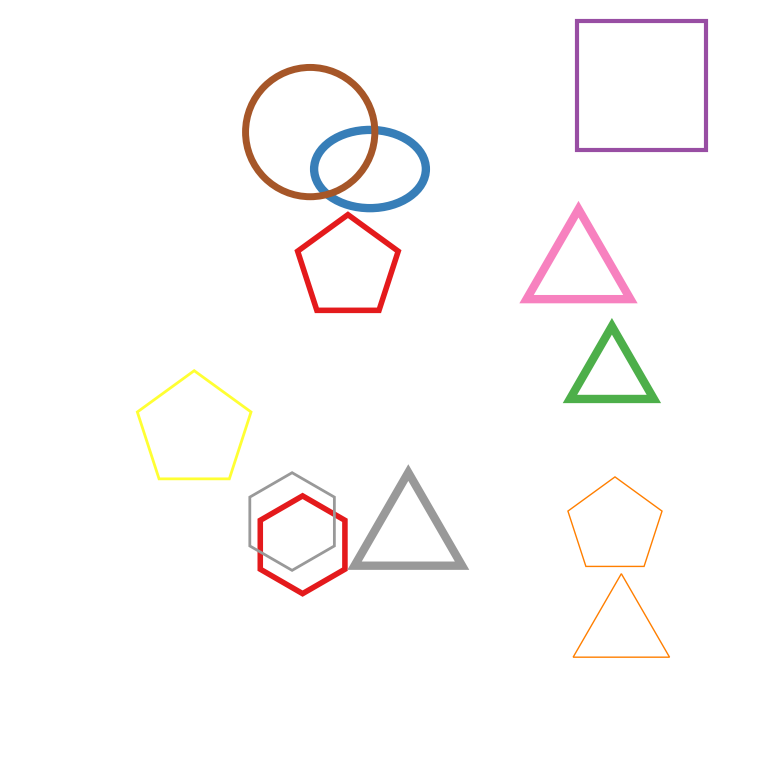[{"shape": "hexagon", "thickness": 2, "radius": 0.32, "center": [0.393, 0.293]}, {"shape": "pentagon", "thickness": 2, "radius": 0.34, "center": [0.452, 0.653]}, {"shape": "oval", "thickness": 3, "radius": 0.36, "center": [0.481, 0.78]}, {"shape": "triangle", "thickness": 3, "radius": 0.31, "center": [0.795, 0.513]}, {"shape": "square", "thickness": 1.5, "radius": 0.42, "center": [0.833, 0.889]}, {"shape": "pentagon", "thickness": 0.5, "radius": 0.32, "center": [0.799, 0.316]}, {"shape": "triangle", "thickness": 0.5, "radius": 0.36, "center": [0.807, 0.183]}, {"shape": "pentagon", "thickness": 1, "radius": 0.39, "center": [0.252, 0.441]}, {"shape": "circle", "thickness": 2.5, "radius": 0.42, "center": [0.403, 0.828]}, {"shape": "triangle", "thickness": 3, "radius": 0.39, "center": [0.751, 0.65]}, {"shape": "triangle", "thickness": 3, "radius": 0.4, "center": [0.53, 0.306]}, {"shape": "hexagon", "thickness": 1, "radius": 0.32, "center": [0.379, 0.323]}]